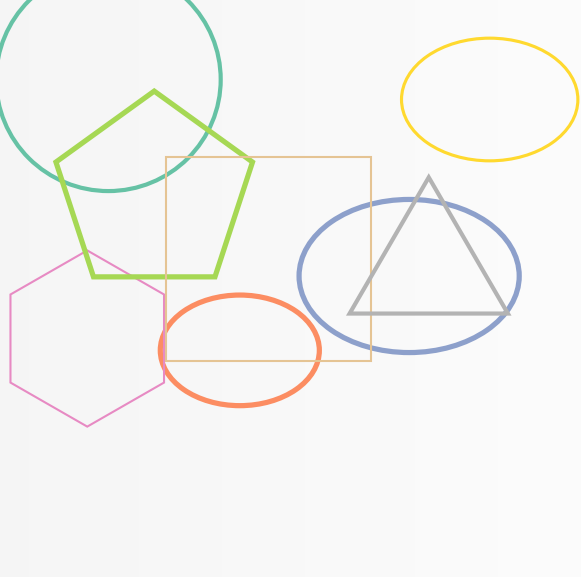[{"shape": "circle", "thickness": 2, "radius": 0.97, "center": [0.187, 0.861]}, {"shape": "oval", "thickness": 2.5, "radius": 0.68, "center": [0.413, 0.392]}, {"shape": "oval", "thickness": 2.5, "radius": 0.95, "center": [0.704, 0.521]}, {"shape": "hexagon", "thickness": 1, "radius": 0.76, "center": [0.15, 0.413]}, {"shape": "pentagon", "thickness": 2.5, "radius": 0.89, "center": [0.265, 0.664]}, {"shape": "oval", "thickness": 1.5, "radius": 0.76, "center": [0.842, 0.827]}, {"shape": "square", "thickness": 1, "radius": 0.88, "center": [0.461, 0.551]}, {"shape": "triangle", "thickness": 2, "radius": 0.79, "center": [0.738, 0.535]}]